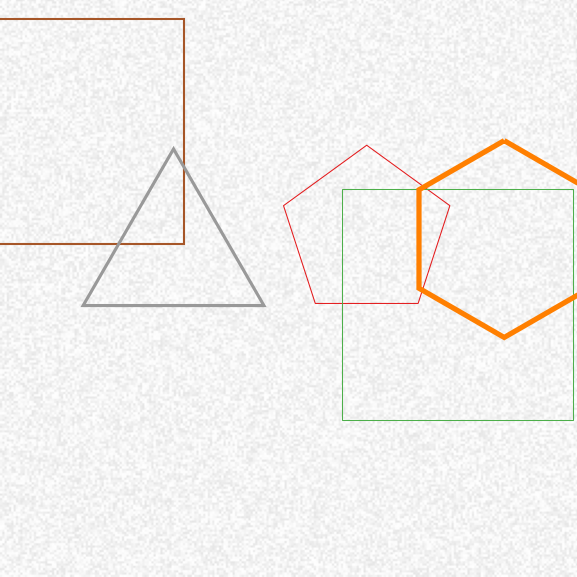[{"shape": "pentagon", "thickness": 0.5, "radius": 0.76, "center": [0.635, 0.596]}, {"shape": "square", "thickness": 0.5, "radius": 1.0, "center": [0.792, 0.471]}, {"shape": "hexagon", "thickness": 2.5, "radius": 0.85, "center": [0.873, 0.585]}, {"shape": "square", "thickness": 1, "radius": 0.97, "center": [0.124, 0.771]}, {"shape": "triangle", "thickness": 1.5, "radius": 0.9, "center": [0.3, 0.56]}]